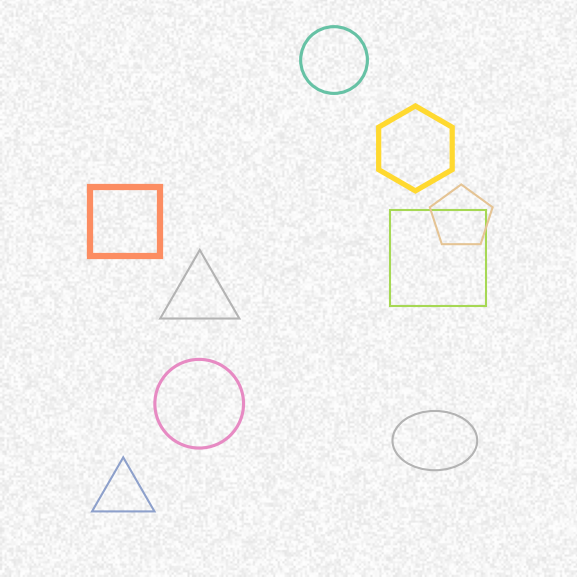[{"shape": "circle", "thickness": 1.5, "radius": 0.29, "center": [0.578, 0.895]}, {"shape": "square", "thickness": 3, "radius": 0.3, "center": [0.216, 0.616]}, {"shape": "triangle", "thickness": 1, "radius": 0.31, "center": [0.213, 0.145]}, {"shape": "circle", "thickness": 1.5, "radius": 0.38, "center": [0.345, 0.3]}, {"shape": "square", "thickness": 1, "radius": 0.42, "center": [0.758, 0.552]}, {"shape": "hexagon", "thickness": 2.5, "radius": 0.37, "center": [0.719, 0.742]}, {"shape": "pentagon", "thickness": 1, "radius": 0.29, "center": [0.799, 0.623]}, {"shape": "triangle", "thickness": 1, "radius": 0.4, "center": [0.346, 0.487]}, {"shape": "oval", "thickness": 1, "radius": 0.37, "center": [0.753, 0.236]}]